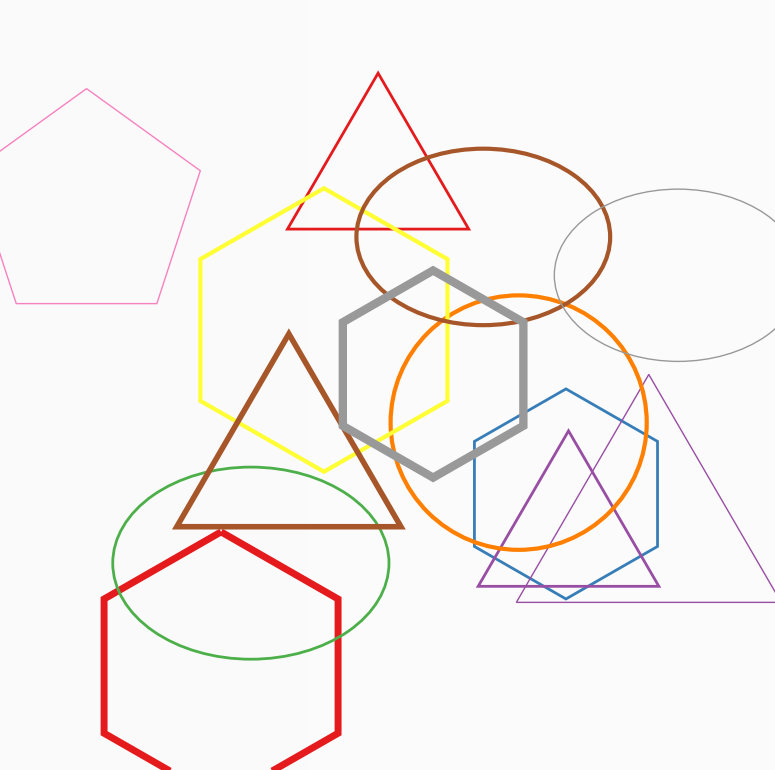[{"shape": "triangle", "thickness": 1, "radius": 0.68, "center": [0.488, 0.77]}, {"shape": "hexagon", "thickness": 2.5, "radius": 0.87, "center": [0.285, 0.135]}, {"shape": "hexagon", "thickness": 1, "radius": 0.68, "center": [0.73, 0.359]}, {"shape": "oval", "thickness": 1, "radius": 0.89, "center": [0.324, 0.269]}, {"shape": "triangle", "thickness": 1, "radius": 0.67, "center": [0.734, 0.306]}, {"shape": "triangle", "thickness": 0.5, "radius": 0.99, "center": [0.837, 0.316]}, {"shape": "circle", "thickness": 1.5, "radius": 0.83, "center": [0.669, 0.451]}, {"shape": "hexagon", "thickness": 1.5, "radius": 0.92, "center": [0.418, 0.571]}, {"shape": "oval", "thickness": 1.5, "radius": 0.82, "center": [0.624, 0.692]}, {"shape": "triangle", "thickness": 2, "radius": 0.83, "center": [0.373, 0.399]}, {"shape": "pentagon", "thickness": 0.5, "radius": 0.77, "center": [0.112, 0.731]}, {"shape": "hexagon", "thickness": 3, "radius": 0.67, "center": [0.559, 0.514]}, {"shape": "oval", "thickness": 0.5, "radius": 0.8, "center": [0.875, 0.643]}]